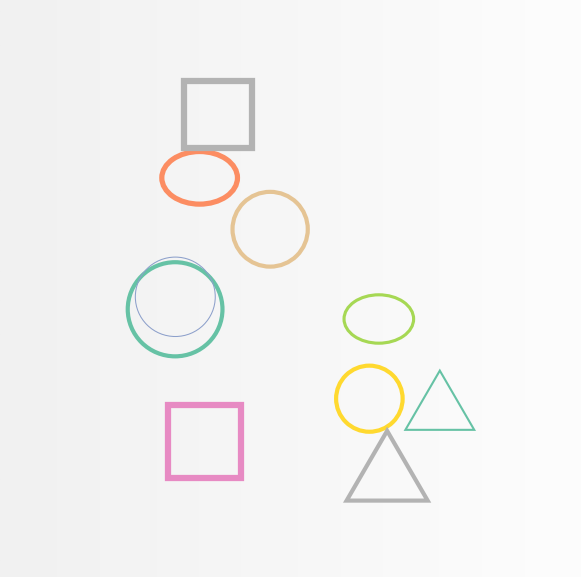[{"shape": "circle", "thickness": 2, "radius": 0.41, "center": [0.301, 0.464]}, {"shape": "triangle", "thickness": 1, "radius": 0.34, "center": [0.757, 0.289]}, {"shape": "oval", "thickness": 2.5, "radius": 0.33, "center": [0.343, 0.691]}, {"shape": "circle", "thickness": 0.5, "radius": 0.34, "center": [0.302, 0.485]}, {"shape": "square", "thickness": 3, "radius": 0.31, "center": [0.351, 0.234]}, {"shape": "oval", "thickness": 1.5, "radius": 0.3, "center": [0.652, 0.447]}, {"shape": "circle", "thickness": 2, "radius": 0.29, "center": [0.635, 0.309]}, {"shape": "circle", "thickness": 2, "radius": 0.32, "center": [0.465, 0.602]}, {"shape": "triangle", "thickness": 2, "radius": 0.4, "center": [0.666, 0.173]}, {"shape": "square", "thickness": 3, "radius": 0.29, "center": [0.376, 0.801]}]